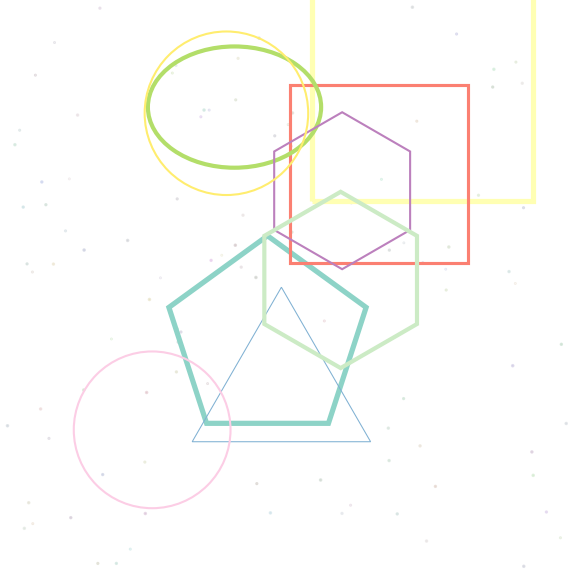[{"shape": "pentagon", "thickness": 2.5, "radius": 0.9, "center": [0.463, 0.411]}, {"shape": "square", "thickness": 2.5, "radius": 0.96, "center": [0.732, 0.842]}, {"shape": "square", "thickness": 1.5, "radius": 0.77, "center": [0.656, 0.698]}, {"shape": "triangle", "thickness": 0.5, "radius": 0.89, "center": [0.487, 0.323]}, {"shape": "oval", "thickness": 2, "radius": 0.75, "center": [0.406, 0.814]}, {"shape": "circle", "thickness": 1, "radius": 0.68, "center": [0.263, 0.255]}, {"shape": "hexagon", "thickness": 1, "radius": 0.68, "center": [0.592, 0.669]}, {"shape": "hexagon", "thickness": 2, "radius": 0.76, "center": [0.59, 0.514]}, {"shape": "circle", "thickness": 1, "radius": 0.71, "center": [0.392, 0.803]}]